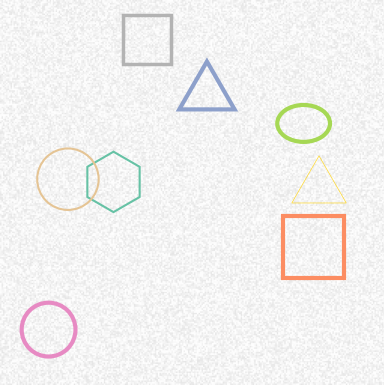[{"shape": "hexagon", "thickness": 1.5, "radius": 0.39, "center": [0.295, 0.528]}, {"shape": "square", "thickness": 3, "radius": 0.4, "center": [0.814, 0.358]}, {"shape": "triangle", "thickness": 3, "radius": 0.41, "center": [0.537, 0.757]}, {"shape": "circle", "thickness": 3, "radius": 0.35, "center": [0.126, 0.144]}, {"shape": "oval", "thickness": 3, "radius": 0.34, "center": [0.789, 0.679]}, {"shape": "triangle", "thickness": 0.5, "radius": 0.41, "center": [0.829, 0.514]}, {"shape": "circle", "thickness": 1.5, "radius": 0.4, "center": [0.176, 0.535]}, {"shape": "square", "thickness": 2.5, "radius": 0.32, "center": [0.382, 0.898]}]